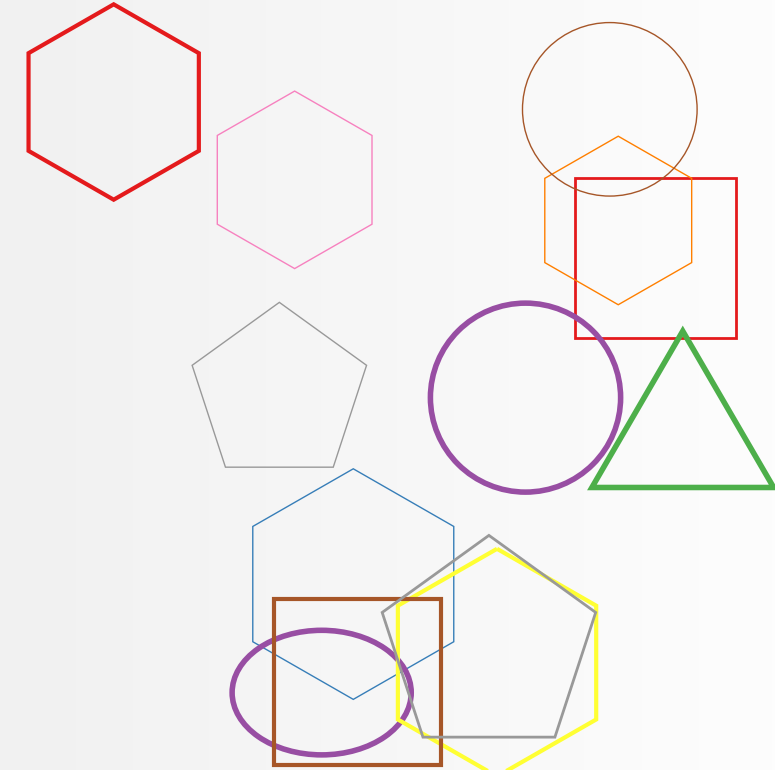[{"shape": "hexagon", "thickness": 1.5, "radius": 0.63, "center": [0.147, 0.868]}, {"shape": "square", "thickness": 1, "radius": 0.52, "center": [0.845, 0.665]}, {"shape": "hexagon", "thickness": 0.5, "radius": 0.75, "center": [0.456, 0.241]}, {"shape": "triangle", "thickness": 2, "radius": 0.68, "center": [0.881, 0.435]}, {"shape": "circle", "thickness": 2, "radius": 0.61, "center": [0.678, 0.484]}, {"shape": "oval", "thickness": 2, "radius": 0.58, "center": [0.415, 0.101]}, {"shape": "hexagon", "thickness": 0.5, "radius": 0.55, "center": [0.798, 0.714]}, {"shape": "hexagon", "thickness": 1.5, "radius": 0.74, "center": [0.641, 0.14]}, {"shape": "square", "thickness": 1.5, "radius": 0.54, "center": [0.461, 0.114]}, {"shape": "circle", "thickness": 0.5, "radius": 0.56, "center": [0.787, 0.858]}, {"shape": "hexagon", "thickness": 0.5, "radius": 0.58, "center": [0.38, 0.766]}, {"shape": "pentagon", "thickness": 1, "radius": 0.72, "center": [0.631, 0.16]}, {"shape": "pentagon", "thickness": 0.5, "radius": 0.59, "center": [0.36, 0.489]}]